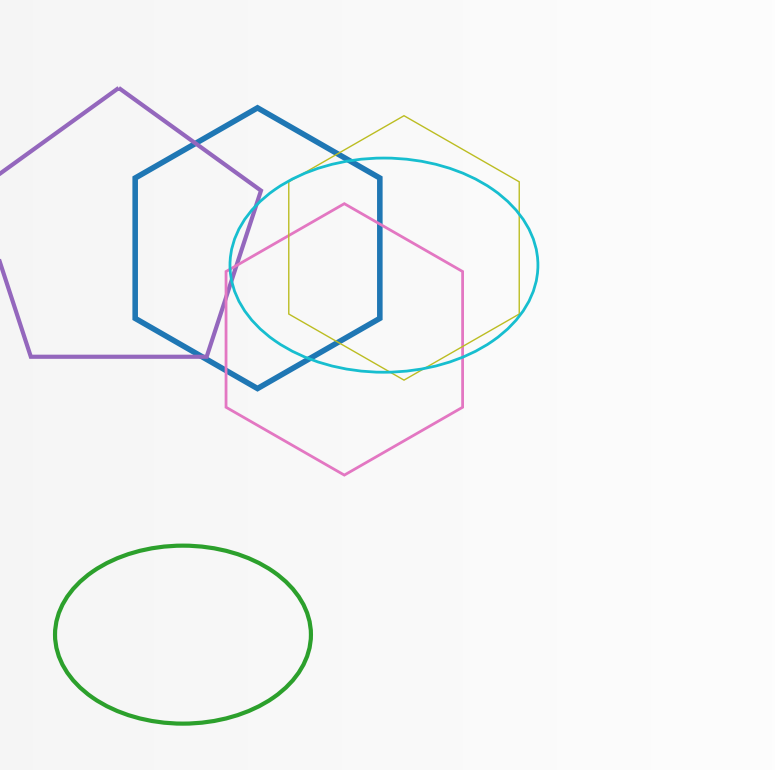[{"shape": "hexagon", "thickness": 2, "radius": 0.91, "center": [0.332, 0.678]}, {"shape": "oval", "thickness": 1.5, "radius": 0.83, "center": [0.236, 0.176]}, {"shape": "pentagon", "thickness": 1.5, "radius": 0.96, "center": [0.153, 0.693]}, {"shape": "hexagon", "thickness": 1, "radius": 0.88, "center": [0.444, 0.559]}, {"shape": "hexagon", "thickness": 0.5, "radius": 0.86, "center": [0.521, 0.678]}, {"shape": "oval", "thickness": 1, "radius": 0.99, "center": [0.495, 0.656]}]